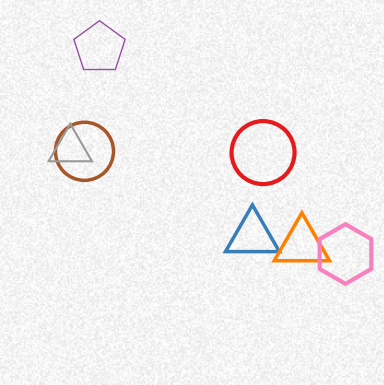[{"shape": "circle", "thickness": 3, "radius": 0.41, "center": [0.683, 0.604]}, {"shape": "triangle", "thickness": 2.5, "radius": 0.4, "center": [0.656, 0.387]}, {"shape": "pentagon", "thickness": 1, "radius": 0.35, "center": [0.258, 0.876]}, {"shape": "triangle", "thickness": 2.5, "radius": 0.41, "center": [0.784, 0.364]}, {"shape": "circle", "thickness": 2.5, "radius": 0.38, "center": [0.219, 0.607]}, {"shape": "hexagon", "thickness": 3, "radius": 0.39, "center": [0.897, 0.34]}, {"shape": "triangle", "thickness": 1.5, "radius": 0.32, "center": [0.182, 0.614]}]